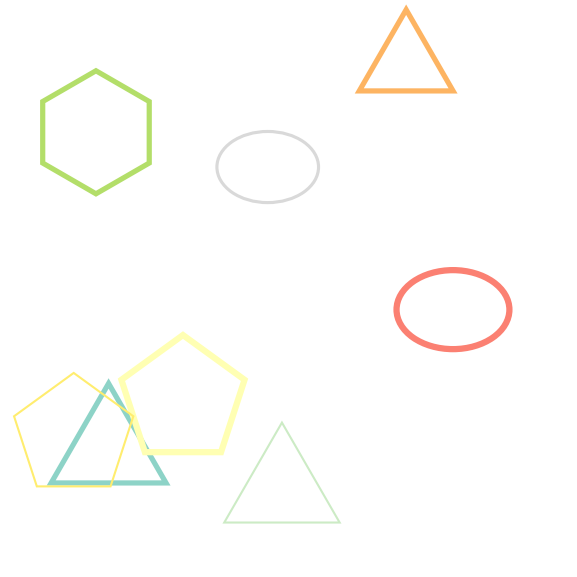[{"shape": "triangle", "thickness": 2.5, "radius": 0.57, "center": [0.188, 0.22]}, {"shape": "pentagon", "thickness": 3, "radius": 0.56, "center": [0.317, 0.307]}, {"shape": "oval", "thickness": 3, "radius": 0.49, "center": [0.784, 0.463]}, {"shape": "triangle", "thickness": 2.5, "radius": 0.47, "center": [0.703, 0.889]}, {"shape": "hexagon", "thickness": 2.5, "radius": 0.53, "center": [0.166, 0.77]}, {"shape": "oval", "thickness": 1.5, "radius": 0.44, "center": [0.464, 0.71]}, {"shape": "triangle", "thickness": 1, "radius": 0.58, "center": [0.488, 0.152]}, {"shape": "pentagon", "thickness": 1, "radius": 0.54, "center": [0.128, 0.245]}]